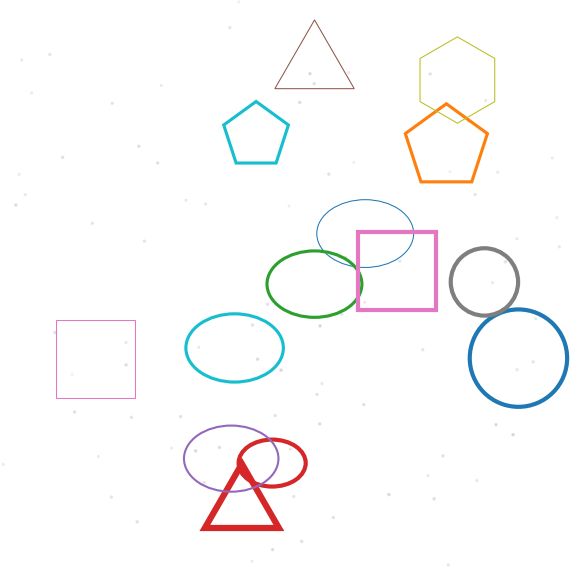[{"shape": "oval", "thickness": 0.5, "radius": 0.42, "center": [0.632, 0.595]}, {"shape": "circle", "thickness": 2, "radius": 0.42, "center": [0.898, 0.379]}, {"shape": "pentagon", "thickness": 1.5, "radius": 0.37, "center": [0.773, 0.745]}, {"shape": "oval", "thickness": 1.5, "radius": 0.41, "center": [0.545, 0.507]}, {"shape": "triangle", "thickness": 3, "radius": 0.37, "center": [0.419, 0.122]}, {"shape": "oval", "thickness": 2, "radius": 0.29, "center": [0.471, 0.197]}, {"shape": "oval", "thickness": 1, "radius": 0.41, "center": [0.4, 0.205]}, {"shape": "triangle", "thickness": 0.5, "radius": 0.4, "center": [0.545, 0.885]}, {"shape": "square", "thickness": 2, "radius": 0.34, "center": [0.687, 0.53]}, {"shape": "square", "thickness": 0.5, "radius": 0.34, "center": [0.166, 0.377]}, {"shape": "circle", "thickness": 2, "radius": 0.29, "center": [0.839, 0.511]}, {"shape": "hexagon", "thickness": 0.5, "radius": 0.37, "center": [0.792, 0.861]}, {"shape": "pentagon", "thickness": 1.5, "radius": 0.29, "center": [0.443, 0.764]}, {"shape": "oval", "thickness": 1.5, "radius": 0.42, "center": [0.406, 0.397]}]